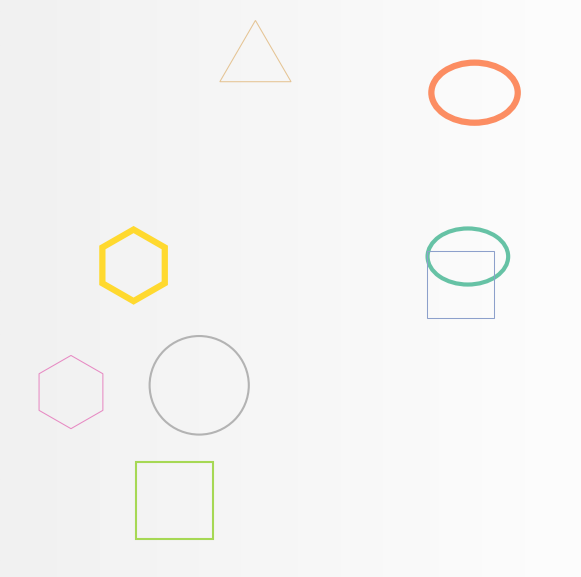[{"shape": "oval", "thickness": 2, "radius": 0.35, "center": [0.805, 0.555]}, {"shape": "oval", "thickness": 3, "radius": 0.37, "center": [0.816, 0.839]}, {"shape": "square", "thickness": 0.5, "radius": 0.29, "center": [0.792, 0.507]}, {"shape": "hexagon", "thickness": 0.5, "radius": 0.32, "center": [0.122, 0.32]}, {"shape": "square", "thickness": 1, "radius": 0.33, "center": [0.3, 0.133]}, {"shape": "hexagon", "thickness": 3, "radius": 0.31, "center": [0.23, 0.54]}, {"shape": "triangle", "thickness": 0.5, "radius": 0.35, "center": [0.439, 0.893]}, {"shape": "circle", "thickness": 1, "radius": 0.43, "center": [0.343, 0.332]}]